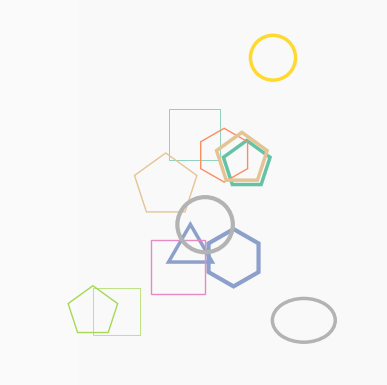[{"shape": "pentagon", "thickness": 2.5, "radius": 0.32, "center": [0.637, 0.572]}, {"shape": "square", "thickness": 0.5, "radius": 0.33, "center": [0.503, 0.65]}, {"shape": "hexagon", "thickness": 1, "radius": 0.35, "center": [0.578, 0.597]}, {"shape": "hexagon", "thickness": 3, "radius": 0.37, "center": [0.603, 0.331]}, {"shape": "triangle", "thickness": 2.5, "radius": 0.33, "center": [0.491, 0.352]}, {"shape": "square", "thickness": 1, "radius": 0.35, "center": [0.459, 0.307]}, {"shape": "square", "thickness": 0.5, "radius": 0.3, "center": [0.302, 0.191]}, {"shape": "pentagon", "thickness": 1, "radius": 0.34, "center": [0.24, 0.191]}, {"shape": "circle", "thickness": 2.5, "radius": 0.29, "center": [0.705, 0.85]}, {"shape": "pentagon", "thickness": 1, "radius": 0.42, "center": [0.428, 0.518]}, {"shape": "pentagon", "thickness": 2.5, "radius": 0.34, "center": [0.624, 0.588]}, {"shape": "oval", "thickness": 2.5, "radius": 0.41, "center": [0.784, 0.168]}, {"shape": "circle", "thickness": 3, "radius": 0.36, "center": [0.529, 0.416]}]